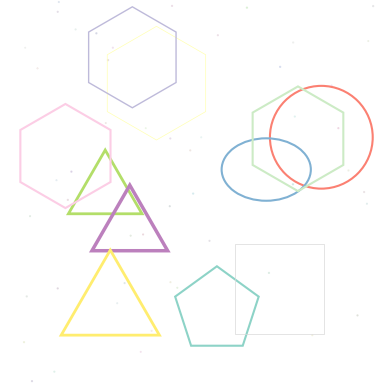[{"shape": "pentagon", "thickness": 1.5, "radius": 0.57, "center": [0.563, 0.194]}, {"shape": "hexagon", "thickness": 0.5, "radius": 0.74, "center": [0.406, 0.784]}, {"shape": "hexagon", "thickness": 1, "radius": 0.66, "center": [0.344, 0.851]}, {"shape": "circle", "thickness": 1.5, "radius": 0.67, "center": [0.835, 0.644]}, {"shape": "oval", "thickness": 1.5, "radius": 0.58, "center": [0.692, 0.56]}, {"shape": "triangle", "thickness": 2, "radius": 0.55, "center": [0.273, 0.5]}, {"shape": "hexagon", "thickness": 1.5, "radius": 0.68, "center": [0.17, 0.595]}, {"shape": "square", "thickness": 0.5, "radius": 0.58, "center": [0.726, 0.249]}, {"shape": "triangle", "thickness": 2.5, "radius": 0.57, "center": [0.337, 0.406]}, {"shape": "hexagon", "thickness": 1.5, "radius": 0.68, "center": [0.774, 0.64]}, {"shape": "triangle", "thickness": 2, "radius": 0.74, "center": [0.286, 0.203]}]